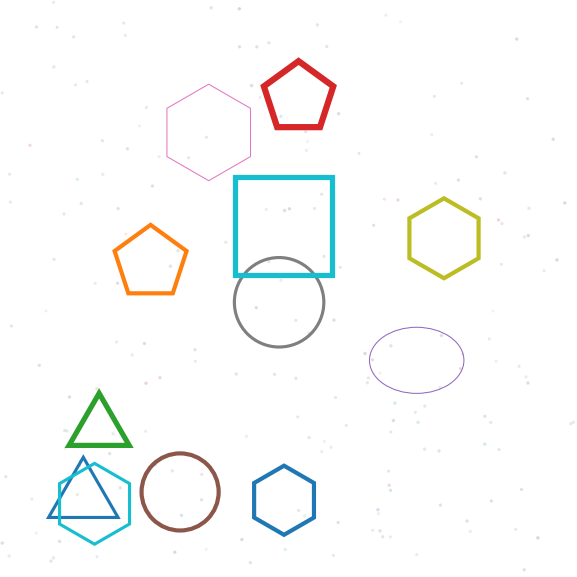[{"shape": "triangle", "thickness": 1.5, "radius": 0.35, "center": [0.144, 0.138]}, {"shape": "hexagon", "thickness": 2, "radius": 0.3, "center": [0.492, 0.133]}, {"shape": "pentagon", "thickness": 2, "radius": 0.33, "center": [0.261, 0.544]}, {"shape": "triangle", "thickness": 2.5, "radius": 0.3, "center": [0.172, 0.258]}, {"shape": "pentagon", "thickness": 3, "radius": 0.32, "center": [0.517, 0.83]}, {"shape": "oval", "thickness": 0.5, "radius": 0.41, "center": [0.722, 0.375]}, {"shape": "circle", "thickness": 2, "radius": 0.33, "center": [0.312, 0.147]}, {"shape": "hexagon", "thickness": 0.5, "radius": 0.42, "center": [0.361, 0.77]}, {"shape": "circle", "thickness": 1.5, "radius": 0.39, "center": [0.483, 0.476]}, {"shape": "hexagon", "thickness": 2, "radius": 0.35, "center": [0.769, 0.587]}, {"shape": "square", "thickness": 2.5, "radius": 0.42, "center": [0.491, 0.608]}, {"shape": "hexagon", "thickness": 1.5, "radius": 0.35, "center": [0.164, 0.127]}]